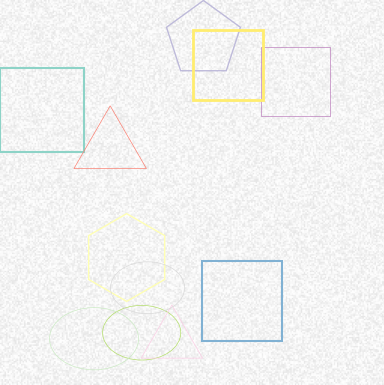[{"shape": "square", "thickness": 1.5, "radius": 0.54, "center": [0.109, 0.715]}, {"shape": "hexagon", "thickness": 1, "radius": 0.57, "center": [0.329, 0.331]}, {"shape": "pentagon", "thickness": 1, "radius": 0.5, "center": [0.528, 0.898]}, {"shape": "triangle", "thickness": 0.5, "radius": 0.54, "center": [0.286, 0.616]}, {"shape": "square", "thickness": 1.5, "radius": 0.52, "center": [0.628, 0.218]}, {"shape": "oval", "thickness": 0.5, "radius": 0.51, "center": [0.368, 0.136]}, {"shape": "triangle", "thickness": 0.5, "radius": 0.46, "center": [0.446, 0.116]}, {"shape": "oval", "thickness": 0.5, "radius": 0.48, "center": [0.383, 0.253]}, {"shape": "square", "thickness": 0.5, "radius": 0.45, "center": [0.768, 0.789]}, {"shape": "oval", "thickness": 0.5, "radius": 0.58, "center": [0.244, 0.12]}, {"shape": "square", "thickness": 2, "radius": 0.46, "center": [0.592, 0.832]}]